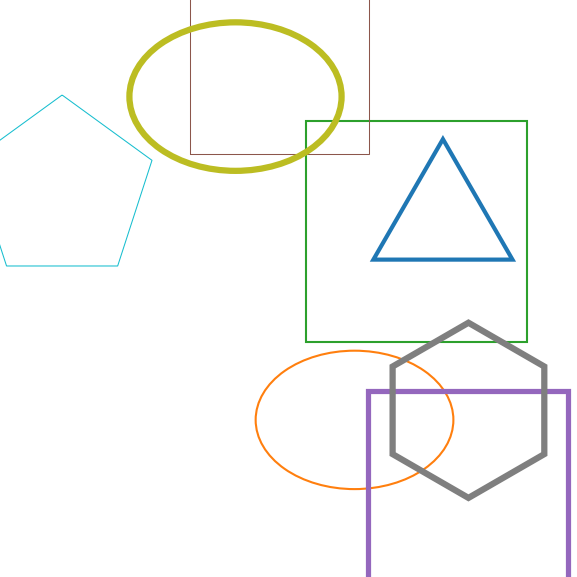[{"shape": "triangle", "thickness": 2, "radius": 0.7, "center": [0.767, 0.619]}, {"shape": "oval", "thickness": 1, "radius": 0.86, "center": [0.614, 0.272]}, {"shape": "square", "thickness": 1, "radius": 0.96, "center": [0.722, 0.599]}, {"shape": "square", "thickness": 2.5, "radius": 0.86, "center": [0.81, 0.149]}, {"shape": "square", "thickness": 0.5, "radius": 0.77, "center": [0.484, 0.886]}, {"shape": "hexagon", "thickness": 3, "radius": 0.76, "center": [0.811, 0.289]}, {"shape": "oval", "thickness": 3, "radius": 0.92, "center": [0.408, 0.832]}, {"shape": "pentagon", "thickness": 0.5, "radius": 0.82, "center": [0.108, 0.671]}]